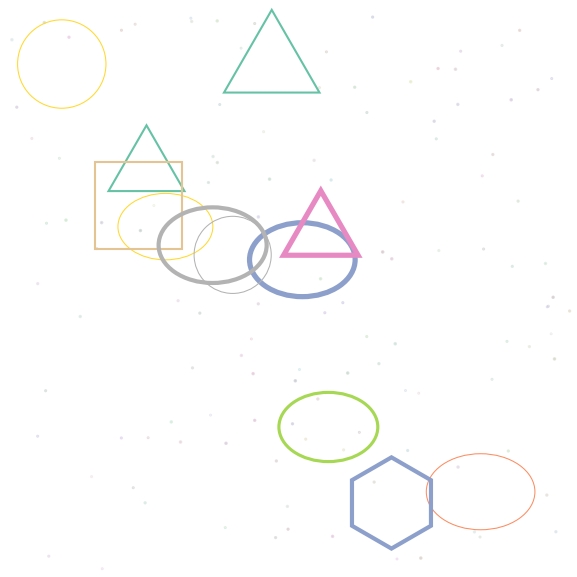[{"shape": "triangle", "thickness": 1, "radius": 0.48, "center": [0.471, 0.887]}, {"shape": "triangle", "thickness": 1, "radius": 0.38, "center": [0.254, 0.706]}, {"shape": "oval", "thickness": 0.5, "radius": 0.47, "center": [0.832, 0.148]}, {"shape": "hexagon", "thickness": 2, "radius": 0.39, "center": [0.678, 0.128]}, {"shape": "oval", "thickness": 2.5, "radius": 0.46, "center": [0.524, 0.549]}, {"shape": "triangle", "thickness": 2.5, "radius": 0.37, "center": [0.556, 0.594]}, {"shape": "oval", "thickness": 1.5, "radius": 0.43, "center": [0.569, 0.26]}, {"shape": "circle", "thickness": 0.5, "radius": 0.38, "center": [0.107, 0.888]}, {"shape": "oval", "thickness": 0.5, "radius": 0.41, "center": [0.286, 0.607]}, {"shape": "square", "thickness": 1, "radius": 0.38, "center": [0.241, 0.643]}, {"shape": "oval", "thickness": 2, "radius": 0.47, "center": [0.368, 0.575]}, {"shape": "circle", "thickness": 0.5, "radius": 0.33, "center": [0.403, 0.558]}]